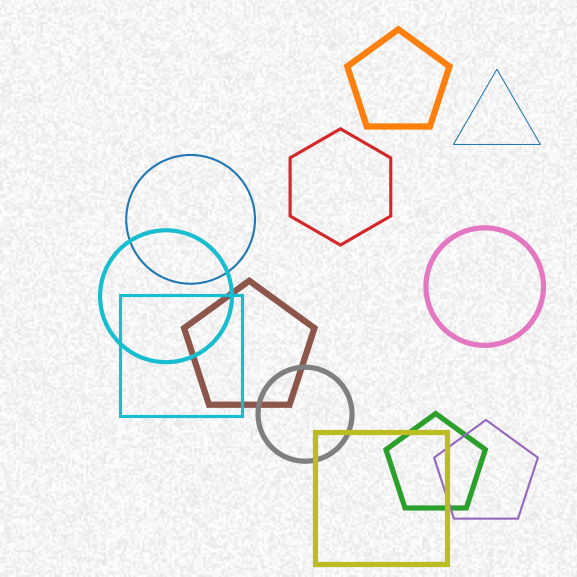[{"shape": "circle", "thickness": 1, "radius": 0.56, "center": [0.33, 0.619]}, {"shape": "triangle", "thickness": 0.5, "radius": 0.43, "center": [0.86, 0.792]}, {"shape": "pentagon", "thickness": 3, "radius": 0.47, "center": [0.69, 0.855]}, {"shape": "pentagon", "thickness": 2.5, "radius": 0.45, "center": [0.754, 0.193]}, {"shape": "hexagon", "thickness": 1.5, "radius": 0.5, "center": [0.589, 0.675]}, {"shape": "pentagon", "thickness": 1, "radius": 0.47, "center": [0.841, 0.177]}, {"shape": "pentagon", "thickness": 3, "radius": 0.59, "center": [0.432, 0.394]}, {"shape": "circle", "thickness": 2.5, "radius": 0.51, "center": [0.839, 0.503]}, {"shape": "circle", "thickness": 2.5, "radius": 0.41, "center": [0.528, 0.282]}, {"shape": "square", "thickness": 2.5, "radius": 0.57, "center": [0.66, 0.137]}, {"shape": "circle", "thickness": 2, "radius": 0.57, "center": [0.287, 0.486]}, {"shape": "square", "thickness": 1.5, "radius": 0.53, "center": [0.314, 0.384]}]